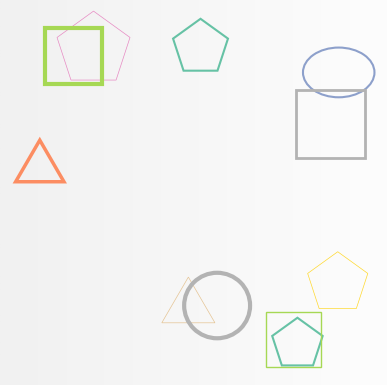[{"shape": "pentagon", "thickness": 1.5, "radius": 0.34, "center": [0.768, 0.106]}, {"shape": "pentagon", "thickness": 1.5, "radius": 0.37, "center": [0.517, 0.877]}, {"shape": "triangle", "thickness": 2.5, "radius": 0.36, "center": [0.103, 0.564]}, {"shape": "oval", "thickness": 1.5, "radius": 0.46, "center": [0.874, 0.812]}, {"shape": "pentagon", "thickness": 0.5, "radius": 0.49, "center": [0.241, 0.872]}, {"shape": "square", "thickness": 1, "radius": 0.35, "center": [0.757, 0.118]}, {"shape": "square", "thickness": 3, "radius": 0.36, "center": [0.19, 0.855]}, {"shape": "pentagon", "thickness": 0.5, "radius": 0.41, "center": [0.872, 0.265]}, {"shape": "triangle", "thickness": 0.5, "radius": 0.4, "center": [0.486, 0.201]}, {"shape": "square", "thickness": 2, "radius": 0.44, "center": [0.852, 0.677]}, {"shape": "circle", "thickness": 3, "radius": 0.43, "center": [0.56, 0.206]}]